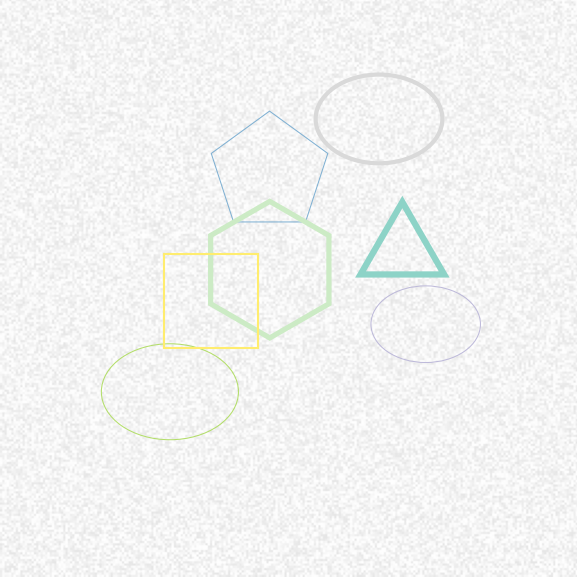[{"shape": "triangle", "thickness": 3, "radius": 0.42, "center": [0.697, 0.566]}, {"shape": "oval", "thickness": 0.5, "radius": 0.47, "center": [0.737, 0.438]}, {"shape": "pentagon", "thickness": 0.5, "radius": 0.53, "center": [0.467, 0.701]}, {"shape": "oval", "thickness": 0.5, "radius": 0.59, "center": [0.294, 0.321]}, {"shape": "oval", "thickness": 2, "radius": 0.55, "center": [0.656, 0.793]}, {"shape": "hexagon", "thickness": 2.5, "radius": 0.59, "center": [0.467, 0.532]}, {"shape": "square", "thickness": 1, "radius": 0.41, "center": [0.366, 0.478]}]